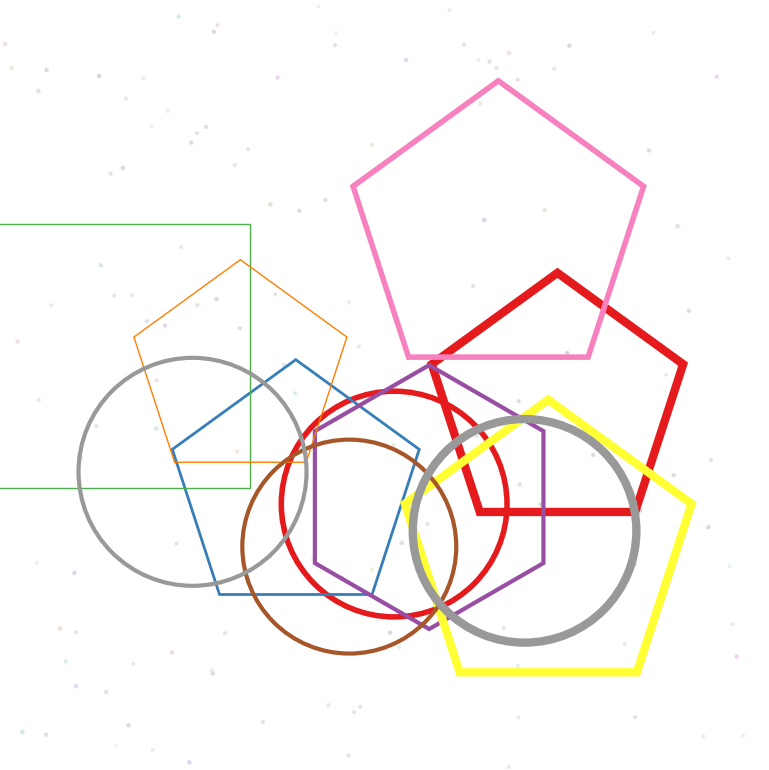[{"shape": "circle", "thickness": 2, "radius": 0.73, "center": [0.512, 0.345]}, {"shape": "pentagon", "thickness": 3, "radius": 0.86, "center": [0.724, 0.474]}, {"shape": "pentagon", "thickness": 1, "radius": 0.84, "center": [0.384, 0.364]}, {"shape": "square", "thickness": 0.5, "radius": 0.86, "center": [0.153, 0.538]}, {"shape": "hexagon", "thickness": 1.5, "radius": 0.86, "center": [0.557, 0.354]}, {"shape": "pentagon", "thickness": 0.5, "radius": 0.73, "center": [0.312, 0.517]}, {"shape": "pentagon", "thickness": 3, "radius": 0.98, "center": [0.712, 0.285]}, {"shape": "circle", "thickness": 1.5, "radius": 0.69, "center": [0.454, 0.29]}, {"shape": "pentagon", "thickness": 2, "radius": 0.99, "center": [0.647, 0.697]}, {"shape": "circle", "thickness": 3, "radius": 0.73, "center": [0.681, 0.311]}, {"shape": "circle", "thickness": 1.5, "radius": 0.74, "center": [0.25, 0.387]}]